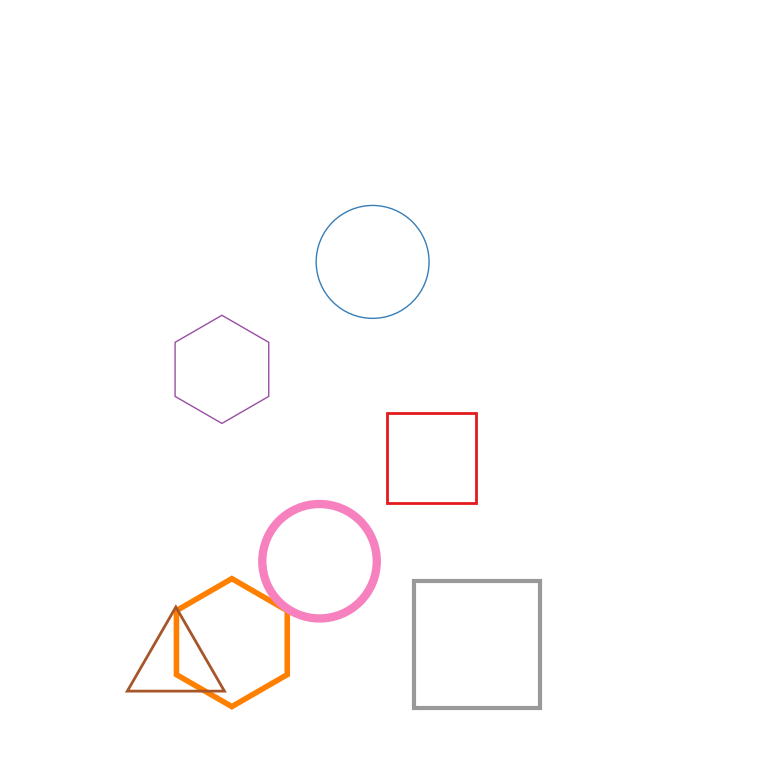[{"shape": "square", "thickness": 1, "radius": 0.29, "center": [0.56, 0.405]}, {"shape": "circle", "thickness": 0.5, "radius": 0.37, "center": [0.484, 0.66]}, {"shape": "hexagon", "thickness": 0.5, "radius": 0.35, "center": [0.288, 0.52]}, {"shape": "hexagon", "thickness": 2, "radius": 0.42, "center": [0.301, 0.165]}, {"shape": "triangle", "thickness": 1, "radius": 0.36, "center": [0.228, 0.139]}, {"shape": "circle", "thickness": 3, "radius": 0.37, "center": [0.415, 0.271]}, {"shape": "square", "thickness": 1.5, "radius": 0.41, "center": [0.62, 0.163]}]